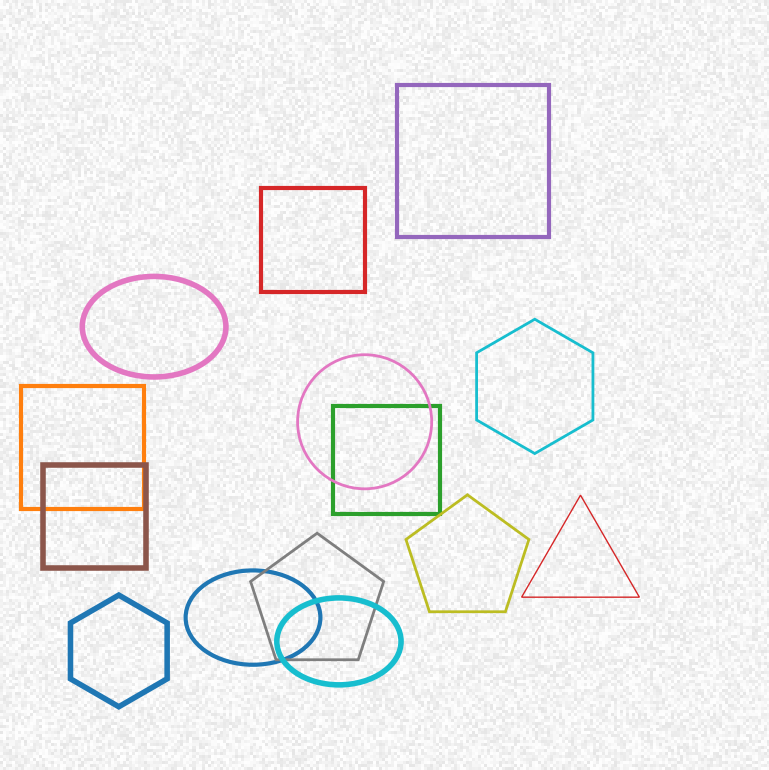[{"shape": "oval", "thickness": 1.5, "radius": 0.44, "center": [0.329, 0.198]}, {"shape": "hexagon", "thickness": 2, "radius": 0.36, "center": [0.154, 0.155]}, {"shape": "square", "thickness": 1.5, "radius": 0.4, "center": [0.107, 0.419]}, {"shape": "square", "thickness": 1.5, "radius": 0.35, "center": [0.502, 0.403]}, {"shape": "triangle", "thickness": 0.5, "radius": 0.44, "center": [0.754, 0.269]}, {"shape": "square", "thickness": 1.5, "radius": 0.34, "center": [0.407, 0.688]}, {"shape": "square", "thickness": 1.5, "radius": 0.49, "center": [0.615, 0.791]}, {"shape": "square", "thickness": 2, "radius": 0.33, "center": [0.123, 0.329]}, {"shape": "oval", "thickness": 2, "radius": 0.47, "center": [0.2, 0.576]}, {"shape": "circle", "thickness": 1, "radius": 0.44, "center": [0.474, 0.452]}, {"shape": "pentagon", "thickness": 1, "radius": 0.45, "center": [0.412, 0.217]}, {"shape": "pentagon", "thickness": 1, "radius": 0.42, "center": [0.607, 0.273]}, {"shape": "oval", "thickness": 2, "radius": 0.4, "center": [0.44, 0.167]}, {"shape": "hexagon", "thickness": 1, "radius": 0.44, "center": [0.695, 0.498]}]